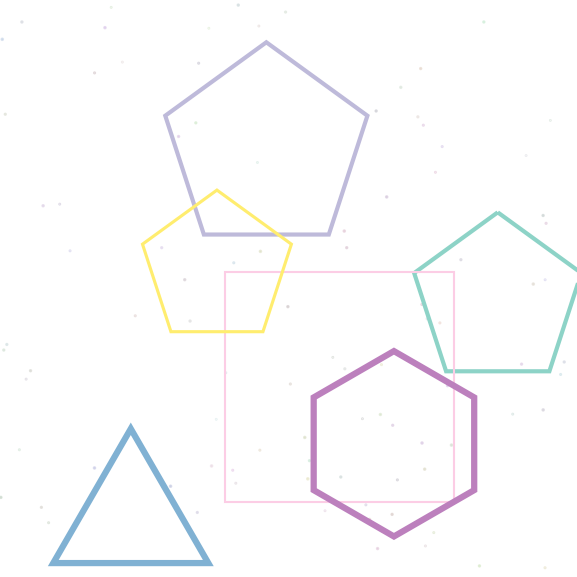[{"shape": "pentagon", "thickness": 2, "radius": 0.76, "center": [0.862, 0.479]}, {"shape": "pentagon", "thickness": 2, "radius": 0.92, "center": [0.461, 0.742]}, {"shape": "triangle", "thickness": 3, "radius": 0.78, "center": [0.226, 0.102]}, {"shape": "square", "thickness": 1, "radius": 1.0, "center": [0.588, 0.33]}, {"shape": "hexagon", "thickness": 3, "radius": 0.8, "center": [0.682, 0.231]}, {"shape": "pentagon", "thickness": 1.5, "radius": 0.68, "center": [0.376, 0.534]}]